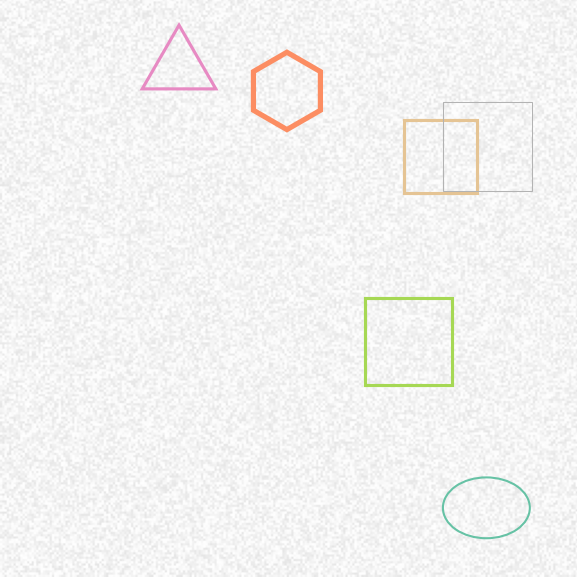[{"shape": "oval", "thickness": 1, "radius": 0.38, "center": [0.842, 0.12]}, {"shape": "hexagon", "thickness": 2.5, "radius": 0.33, "center": [0.497, 0.842]}, {"shape": "triangle", "thickness": 1.5, "radius": 0.37, "center": [0.31, 0.882]}, {"shape": "square", "thickness": 1.5, "radius": 0.38, "center": [0.708, 0.409]}, {"shape": "square", "thickness": 1.5, "radius": 0.32, "center": [0.763, 0.728]}, {"shape": "square", "thickness": 0.5, "radius": 0.39, "center": [0.844, 0.745]}]